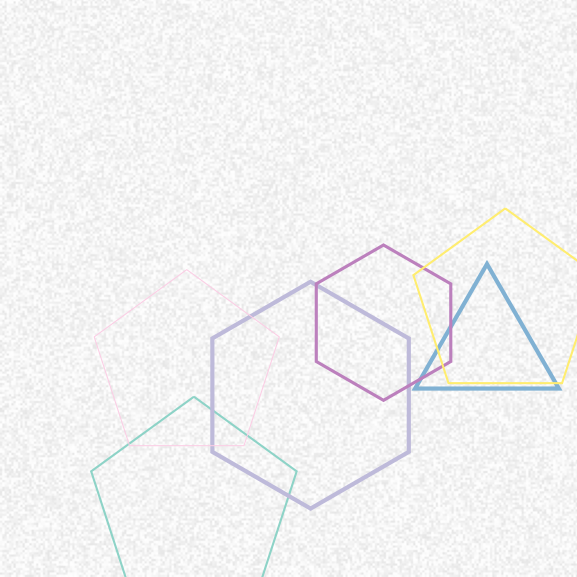[{"shape": "pentagon", "thickness": 1, "radius": 0.94, "center": [0.336, 0.125]}, {"shape": "hexagon", "thickness": 2, "radius": 0.98, "center": [0.538, 0.315]}, {"shape": "triangle", "thickness": 2, "radius": 0.72, "center": [0.843, 0.398]}, {"shape": "pentagon", "thickness": 0.5, "radius": 0.84, "center": [0.323, 0.364]}, {"shape": "hexagon", "thickness": 1.5, "radius": 0.67, "center": [0.664, 0.44]}, {"shape": "pentagon", "thickness": 1, "radius": 0.84, "center": [0.875, 0.471]}]